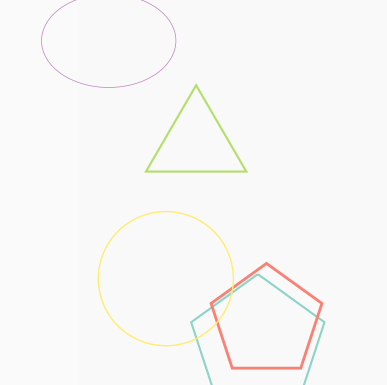[{"shape": "pentagon", "thickness": 1.5, "radius": 0.9, "center": [0.665, 0.107]}, {"shape": "pentagon", "thickness": 2, "radius": 0.75, "center": [0.688, 0.165]}, {"shape": "triangle", "thickness": 1.5, "radius": 0.75, "center": [0.506, 0.629]}, {"shape": "oval", "thickness": 0.5, "radius": 0.87, "center": [0.281, 0.894]}, {"shape": "circle", "thickness": 1, "radius": 0.87, "center": [0.428, 0.276]}]